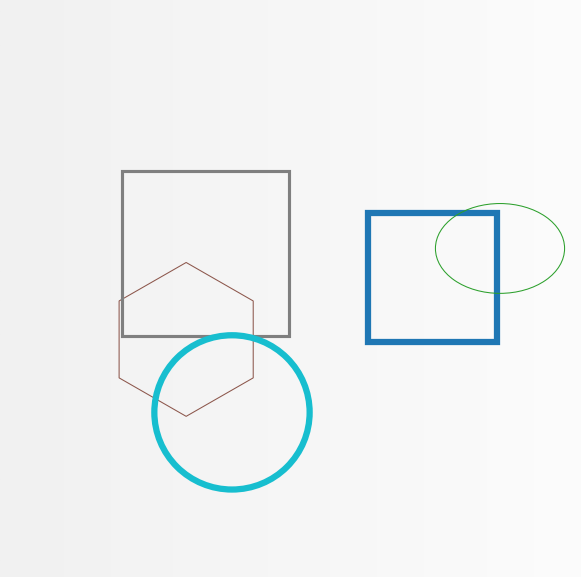[{"shape": "square", "thickness": 3, "radius": 0.56, "center": [0.744, 0.519]}, {"shape": "oval", "thickness": 0.5, "radius": 0.56, "center": [0.86, 0.569]}, {"shape": "hexagon", "thickness": 0.5, "radius": 0.67, "center": [0.32, 0.411]}, {"shape": "square", "thickness": 1.5, "radius": 0.72, "center": [0.354, 0.56]}, {"shape": "circle", "thickness": 3, "radius": 0.67, "center": [0.399, 0.285]}]